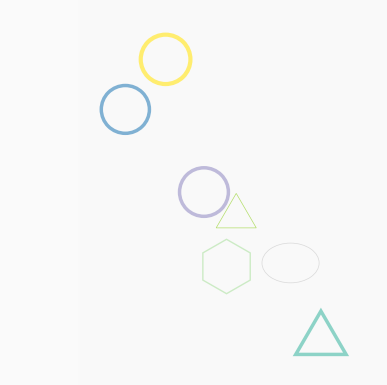[{"shape": "triangle", "thickness": 2.5, "radius": 0.38, "center": [0.828, 0.117]}, {"shape": "circle", "thickness": 2.5, "radius": 0.32, "center": [0.526, 0.501]}, {"shape": "circle", "thickness": 2.5, "radius": 0.31, "center": [0.323, 0.716]}, {"shape": "triangle", "thickness": 0.5, "radius": 0.3, "center": [0.61, 0.438]}, {"shape": "oval", "thickness": 0.5, "radius": 0.37, "center": [0.75, 0.317]}, {"shape": "hexagon", "thickness": 1, "radius": 0.35, "center": [0.585, 0.308]}, {"shape": "circle", "thickness": 3, "radius": 0.32, "center": [0.427, 0.846]}]